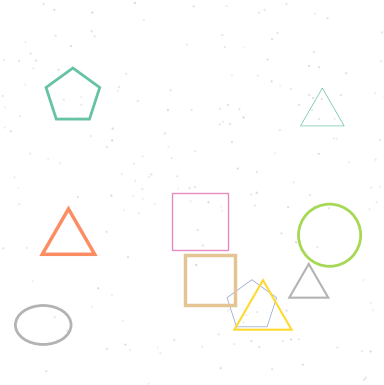[{"shape": "pentagon", "thickness": 2, "radius": 0.37, "center": [0.189, 0.75]}, {"shape": "triangle", "thickness": 0.5, "radius": 0.33, "center": [0.837, 0.706]}, {"shape": "triangle", "thickness": 2.5, "radius": 0.39, "center": [0.178, 0.379]}, {"shape": "pentagon", "thickness": 0.5, "radius": 0.34, "center": [0.654, 0.206]}, {"shape": "square", "thickness": 1, "radius": 0.37, "center": [0.519, 0.425]}, {"shape": "circle", "thickness": 2, "radius": 0.4, "center": [0.856, 0.389]}, {"shape": "triangle", "thickness": 1.5, "radius": 0.43, "center": [0.683, 0.187]}, {"shape": "square", "thickness": 2.5, "radius": 0.33, "center": [0.546, 0.272]}, {"shape": "oval", "thickness": 2, "radius": 0.36, "center": [0.112, 0.156]}, {"shape": "triangle", "thickness": 1.5, "radius": 0.29, "center": [0.802, 0.256]}]